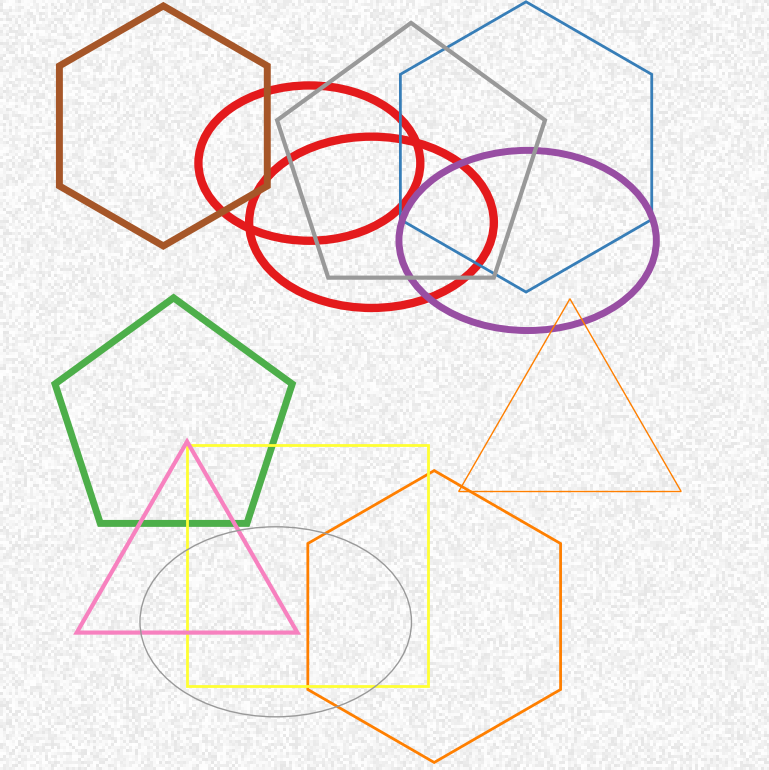[{"shape": "oval", "thickness": 3, "radius": 0.72, "center": [0.402, 0.788]}, {"shape": "oval", "thickness": 3, "radius": 0.79, "center": [0.482, 0.711]}, {"shape": "hexagon", "thickness": 1, "radius": 0.94, "center": [0.683, 0.809]}, {"shape": "pentagon", "thickness": 2.5, "radius": 0.81, "center": [0.225, 0.451]}, {"shape": "oval", "thickness": 2.5, "radius": 0.84, "center": [0.685, 0.688]}, {"shape": "hexagon", "thickness": 1, "radius": 0.95, "center": [0.564, 0.199]}, {"shape": "triangle", "thickness": 0.5, "radius": 0.83, "center": [0.74, 0.445]}, {"shape": "square", "thickness": 1, "radius": 0.78, "center": [0.399, 0.266]}, {"shape": "hexagon", "thickness": 2.5, "radius": 0.78, "center": [0.212, 0.836]}, {"shape": "triangle", "thickness": 1.5, "radius": 0.83, "center": [0.243, 0.261]}, {"shape": "oval", "thickness": 0.5, "radius": 0.88, "center": [0.358, 0.192]}, {"shape": "pentagon", "thickness": 1.5, "radius": 0.91, "center": [0.534, 0.787]}]